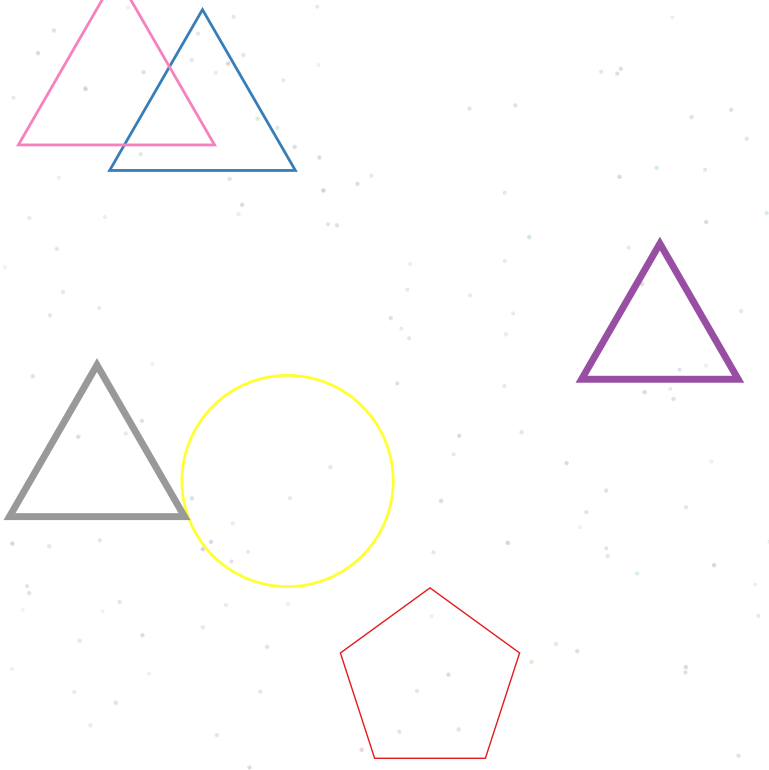[{"shape": "pentagon", "thickness": 0.5, "radius": 0.61, "center": [0.558, 0.114]}, {"shape": "triangle", "thickness": 1, "radius": 0.7, "center": [0.263, 0.848]}, {"shape": "triangle", "thickness": 2.5, "radius": 0.59, "center": [0.857, 0.566]}, {"shape": "circle", "thickness": 1, "radius": 0.69, "center": [0.373, 0.375]}, {"shape": "triangle", "thickness": 1, "radius": 0.74, "center": [0.151, 0.885]}, {"shape": "triangle", "thickness": 2.5, "radius": 0.66, "center": [0.126, 0.395]}]